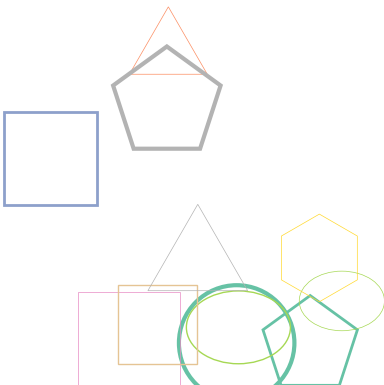[{"shape": "pentagon", "thickness": 2, "radius": 0.64, "center": [0.806, 0.103]}, {"shape": "circle", "thickness": 3, "radius": 0.75, "center": [0.615, 0.109]}, {"shape": "triangle", "thickness": 0.5, "radius": 0.58, "center": [0.437, 0.866]}, {"shape": "square", "thickness": 2, "radius": 0.6, "center": [0.131, 0.588]}, {"shape": "square", "thickness": 0.5, "radius": 0.66, "center": [0.336, 0.11]}, {"shape": "oval", "thickness": 0.5, "radius": 0.55, "center": [0.888, 0.218]}, {"shape": "oval", "thickness": 1, "radius": 0.68, "center": [0.619, 0.15]}, {"shape": "hexagon", "thickness": 0.5, "radius": 0.57, "center": [0.829, 0.33]}, {"shape": "square", "thickness": 1, "radius": 0.51, "center": [0.41, 0.157]}, {"shape": "triangle", "thickness": 0.5, "radius": 0.75, "center": [0.514, 0.32]}, {"shape": "pentagon", "thickness": 3, "radius": 0.73, "center": [0.433, 0.732]}]